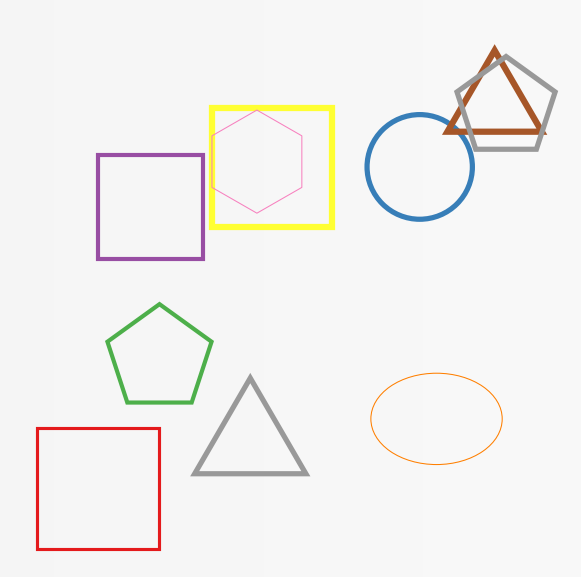[{"shape": "square", "thickness": 1.5, "radius": 0.53, "center": [0.169, 0.153]}, {"shape": "circle", "thickness": 2.5, "radius": 0.45, "center": [0.722, 0.71]}, {"shape": "pentagon", "thickness": 2, "radius": 0.47, "center": [0.274, 0.378]}, {"shape": "square", "thickness": 2, "radius": 0.45, "center": [0.259, 0.641]}, {"shape": "oval", "thickness": 0.5, "radius": 0.56, "center": [0.751, 0.274]}, {"shape": "square", "thickness": 3, "radius": 0.52, "center": [0.468, 0.709]}, {"shape": "triangle", "thickness": 3, "radius": 0.47, "center": [0.851, 0.818]}, {"shape": "hexagon", "thickness": 0.5, "radius": 0.45, "center": [0.442, 0.719]}, {"shape": "pentagon", "thickness": 2.5, "radius": 0.44, "center": [0.871, 0.813]}, {"shape": "triangle", "thickness": 2.5, "radius": 0.55, "center": [0.431, 0.234]}]